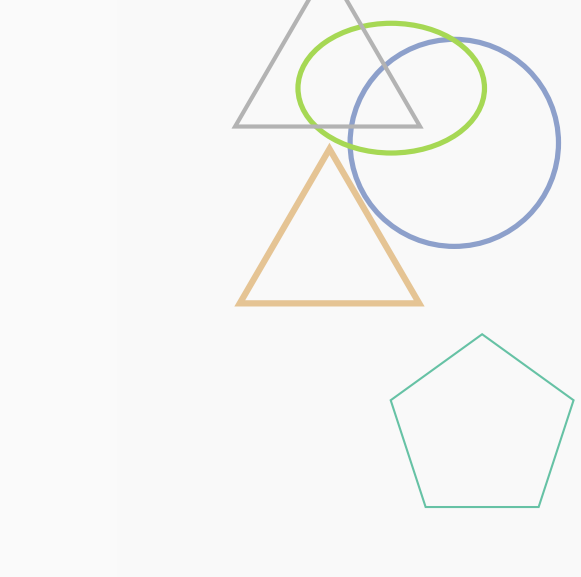[{"shape": "pentagon", "thickness": 1, "radius": 0.83, "center": [0.829, 0.255]}, {"shape": "circle", "thickness": 2.5, "radius": 0.9, "center": [0.782, 0.752]}, {"shape": "oval", "thickness": 2.5, "radius": 0.8, "center": [0.673, 0.847]}, {"shape": "triangle", "thickness": 3, "radius": 0.89, "center": [0.567, 0.563]}, {"shape": "triangle", "thickness": 2, "radius": 0.92, "center": [0.564, 0.872]}]